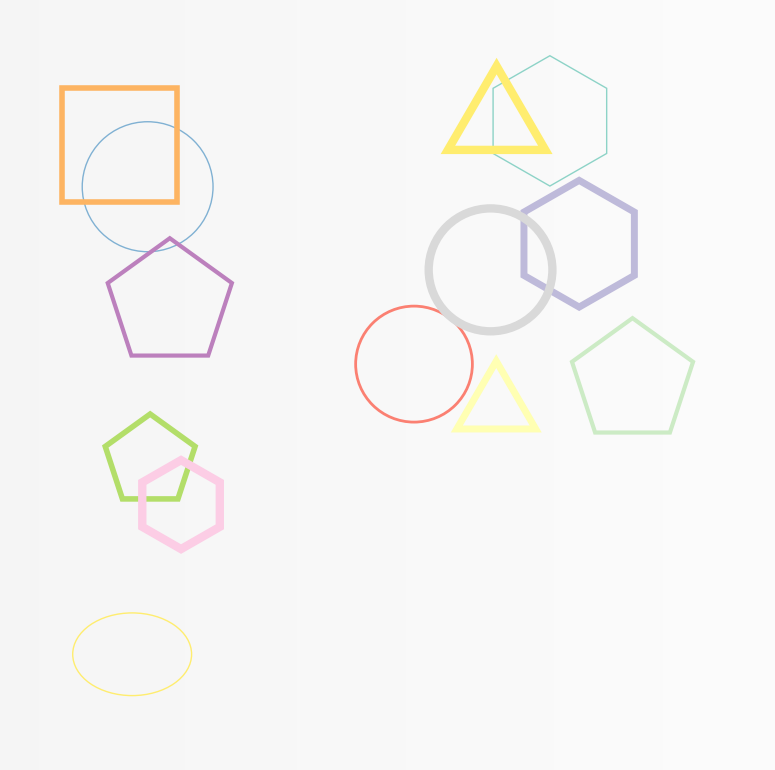[{"shape": "hexagon", "thickness": 0.5, "radius": 0.42, "center": [0.71, 0.843]}, {"shape": "triangle", "thickness": 2.5, "radius": 0.29, "center": [0.64, 0.472]}, {"shape": "hexagon", "thickness": 2.5, "radius": 0.41, "center": [0.747, 0.683]}, {"shape": "circle", "thickness": 1, "radius": 0.38, "center": [0.534, 0.527]}, {"shape": "circle", "thickness": 0.5, "radius": 0.42, "center": [0.19, 0.758]}, {"shape": "square", "thickness": 2, "radius": 0.37, "center": [0.154, 0.812]}, {"shape": "pentagon", "thickness": 2, "radius": 0.3, "center": [0.194, 0.401]}, {"shape": "hexagon", "thickness": 3, "radius": 0.29, "center": [0.234, 0.345]}, {"shape": "circle", "thickness": 3, "radius": 0.4, "center": [0.633, 0.65]}, {"shape": "pentagon", "thickness": 1.5, "radius": 0.42, "center": [0.219, 0.606]}, {"shape": "pentagon", "thickness": 1.5, "radius": 0.41, "center": [0.816, 0.505]}, {"shape": "triangle", "thickness": 3, "radius": 0.36, "center": [0.641, 0.842]}, {"shape": "oval", "thickness": 0.5, "radius": 0.38, "center": [0.171, 0.15]}]